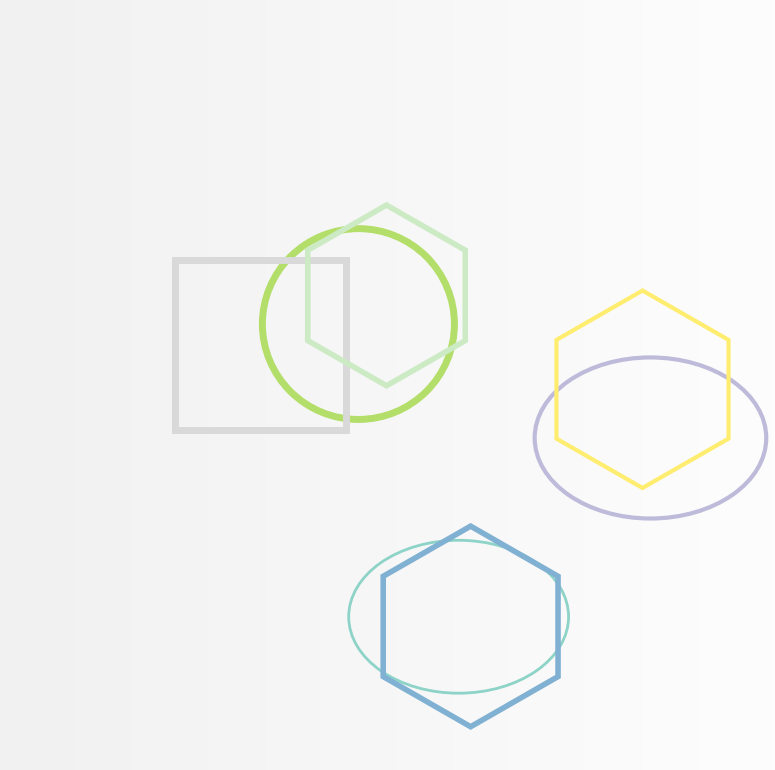[{"shape": "oval", "thickness": 1, "radius": 0.71, "center": [0.592, 0.199]}, {"shape": "oval", "thickness": 1.5, "radius": 0.75, "center": [0.839, 0.431]}, {"shape": "hexagon", "thickness": 2, "radius": 0.65, "center": [0.607, 0.186]}, {"shape": "circle", "thickness": 2.5, "radius": 0.62, "center": [0.462, 0.579]}, {"shape": "square", "thickness": 2.5, "radius": 0.55, "center": [0.337, 0.552]}, {"shape": "hexagon", "thickness": 2, "radius": 0.59, "center": [0.499, 0.616]}, {"shape": "hexagon", "thickness": 1.5, "radius": 0.64, "center": [0.829, 0.494]}]